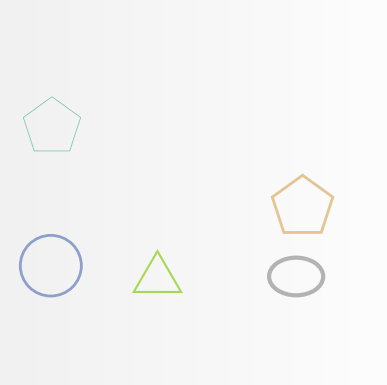[{"shape": "pentagon", "thickness": 0.5, "radius": 0.39, "center": [0.134, 0.671]}, {"shape": "circle", "thickness": 2, "radius": 0.39, "center": [0.131, 0.31]}, {"shape": "triangle", "thickness": 1.5, "radius": 0.35, "center": [0.406, 0.277]}, {"shape": "pentagon", "thickness": 2, "radius": 0.41, "center": [0.781, 0.463]}, {"shape": "oval", "thickness": 3, "radius": 0.35, "center": [0.764, 0.282]}]